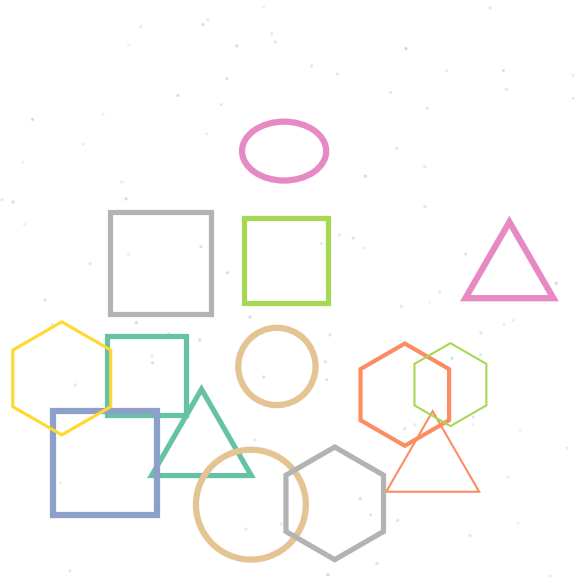[{"shape": "triangle", "thickness": 2.5, "radius": 0.5, "center": [0.349, 0.226]}, {"shape": "square", "thickness": 2.5, "radius": 0.34, "center": [0.254, 0.349]}, {"shape": "triangle", "thickness": 1, "radius": 0.46, "center": [0.749, 0.194]}, {"shape": "hexagon", "thickness": 2, "radius": 0.44, "center": [0.701, 0.316]}, {"shape": "square", "thickness": 3, "radius": 0.45, "center": [0.182, 0.197]}, {"shape": "oval", "thickness": 3, "radius": 0.36, "center": [0.492, 0.738]}, {"shape": "triangle", "thickness": 3, "radius": 0.44, "center": [0.882, 0.527]}, {"shape": "hexagon", "thickness": 1, "radius": 0.36, "center": [0.78, 0.333]}, {"shape": "square", "thickness": 2.5, "radius": 0.37, "center": [0.495, 0.548]}, {"shape": "hexagon", "thickness": 1.5, "radius": 0.49, "center": [0.107, 0.344]}, {"shape": "circle", "thickness": 3, "radius": 0.33, "center": [0.48, 0.365]}, {"shape": "circle", "thickness": 3, "radius": 0.48, "center": [0.434, 0.125]}, {"shape": "square", "thickness": 2.5, "radius": 0.44, "center": [0.278, 0.544]}, {"shape": "hexagon", "thickness": 2.5, "radius": 0.49, "center": [0.58, 0.128]}]